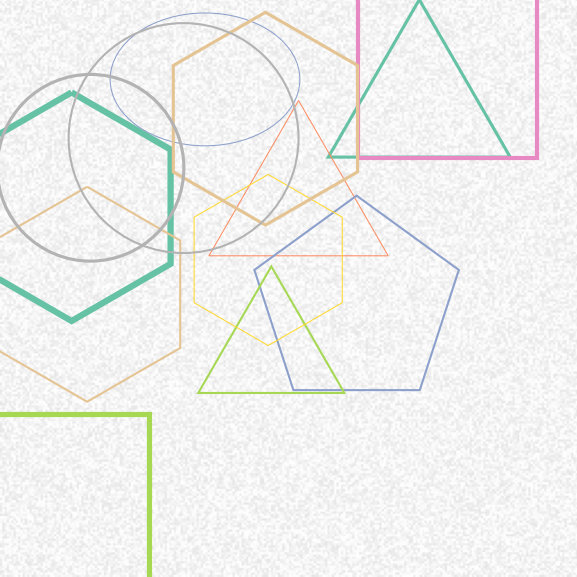[{"shape": "triangle", "thickness": 1.5, "radius": 0.91, "center": [0.726, 0.818]}, {"shape": "hexagon", "thickness": 3, "radius": 0.99, "center": [0.124, 0.641]}, {"shape": "triangle", "thickness": 0.5, "radius": 0.9, "center": [0.517, 0.646]}, {"shape": "pentagon", "thickness": 1, "radius": 0.93, "center": [0.617, 0.474]}, {"shape": "oval", "thickness": 0.5, "radius": 0.82, "center": [0.355, 0.862]}, {"shape": "square", "thickness": 2, "radius": 0.78, "center": [0.775, 0.88]}, {"shape": "square", "thickness": 2.5, "radius": 0.74, "center": [0.109, 0.133]}, {"shape": "triangle", "thickness": 1, "radius": 0.73, "center": [0.47, 0.392]}, {"shape": "hexagon", "thickness": 0.5, "radius": 0.74, "center": [0.464, 0.549]}, {"shape": "hexagon", "thickness": 1, "radius": 0.93, "center": [0.151, 0.49]}, {"shape": "hexagon", "thickness": 1.5, "radius": 0.92, "center": [0.46, 0.794]}, {"shape": "circle", "thickness": 1, "radius": 1.0, "center": [0.318, 0.76]}, {"shape": "circle", "thickness": 1.5, "radius": 0.81, "center": [0.157, 0.709]}]